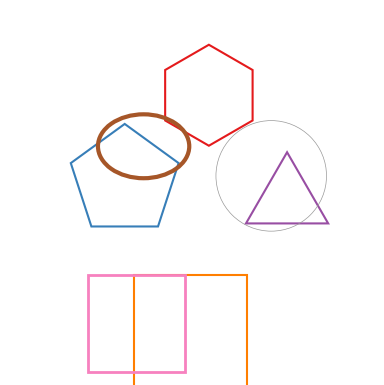[{"shape": "hexagon", "thickness": 1.5, "radius": 0.66, "center": [0.543, 0.753]}, {"shape": "pentagon", "thickness": 1.5, "radius": 0.74, "center": [0.324, 0.531]}, {"shape": "triangle", "thickness": 1.5, "radius": 0.62, "center": [0.746, 0.481]}, {"shape": "square", "thickness": 1.5, "radius": 0.73, "center": [0.494, 0.139]}, {"shape": "oval", "thickness": 3, "radius": 0.59, "center": [0.373, 0.62]}, {"shape": "square", "thickness": 2, "radius": 0.63, "center": [0.354, 0.159]}, {"shape": "circle", "thickness": 0.5, "radius": 0.72, "center": [0.704, 0.543]}]